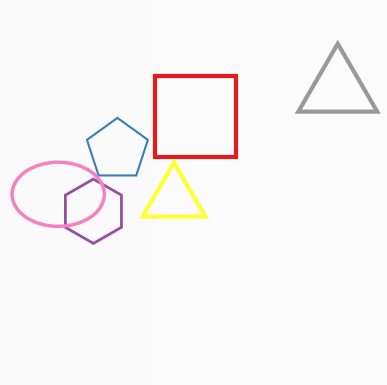[{"shape": "square", "thickness": 3, "radius": 0.53, "center": [0.504, 0.697]}, {"shape": "pentagon", "thickness": 1.5, "radius": 0.41, "center": [0.303, 0.611]}, {"shape": "hexagon", "thickness": 2, "radius": 0.42, "center": [0.241, 0.451]}, {"shape": "triangle", "thickness": 3, "radius": 0.47, "center": [0.449, 0.484]}, {"shape": "oval", "thickness": 2.5, "radius": 0.6, "center": [0.15, 0.495]}, {"shape": "triangle", "thickness": 3, "radius": 0.59, "center": [0.872, 0.769]}]